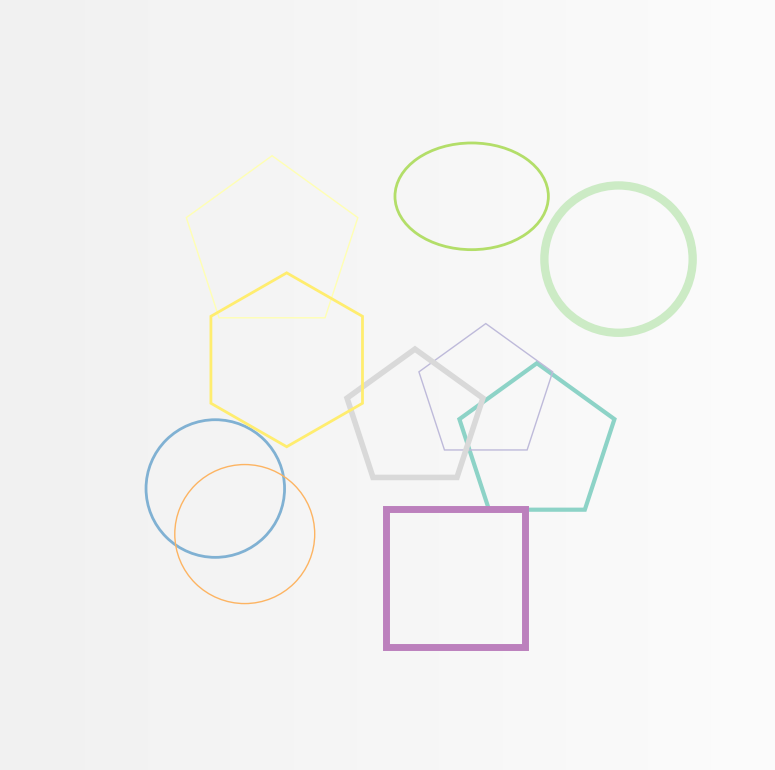[{"shape": "pentagon", "thickness": 1.5, "radius": 0.53, "center": [0.693, 0.423]}, {"shape": "pentagon", "thickness": 0.5, "radius": 0.58, "center": [0.351, 0.681]}, {"shape": "pentagon", "thickness": 0.5, "radius": 0.45, "center": [0.627, 0.489]}, {"shape": "circle", "thickness": 1, "radius": 0.45, "center": [0.278, 0.366]}, {"shape": "circle", "thickness": 0.5, "radius": 0.45, "center": [0.316, 0.306]}, {"shape": "oval", "thickness": 1, "radius": 0.49, "center": [0.609, 0.745]}, {"shape": "pentagon", "thickness": 2, "radius": 0.46, "center": [0.535, 0.455]}, {"shape": "square", "thickness": 2.5, "radius": 0.45, "center": [0.588, 0.249]}, {"shape": "circle", "thickness": 3, "radius": 0.48, "center": [0.798, 0.663]}, {"shape": "hexagon", "thickness": 1, "radius": 0.56, "center": [0.37, 0.533]}]